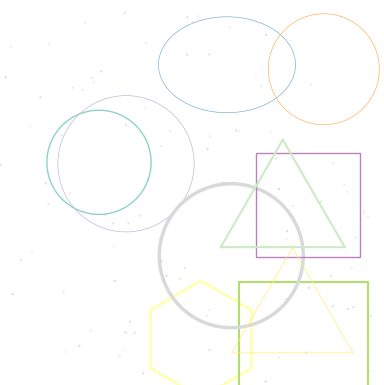[{"shape": "circle", "thickness": 1, "radius": 0.68, "center": [0.257, 0.578]}, {"shape": "hexagon", "thickness": 2, "radius": 0.76, "center": [0.522, 0.119]}, {"shape": "circle", "thickness": 0.5, "radius": 0.89, "center": [0.327, 0.575]}, {"shape": "oval", "thickness": 0.5, "radius": 0.89, "center": [0.59, 0.832]}, {"shape": "circle", "thickness": 0.5, "radius": 0.72, "center": [0.841, 0.82]}, {"shape": "square", "thickness": 1.5, "radius": 0.83, "center": [0.788, 0.101]}, {"shape": "circle", "thickness": 2.5, "radius": 0.94, "center": [0.601, 0.336]}, {"shape": "square", "thickness": 1, "radius": 0.67, "center": [0.799, 0.467]}, {"shape": "triangle", "thickness": 1.5, "radius": 0.93, "center": [0.734, 0.451]}, {"shape": "triangle", "thickness": 0.5, "radius": 0.91, "center": [0.76, 0.174]}]